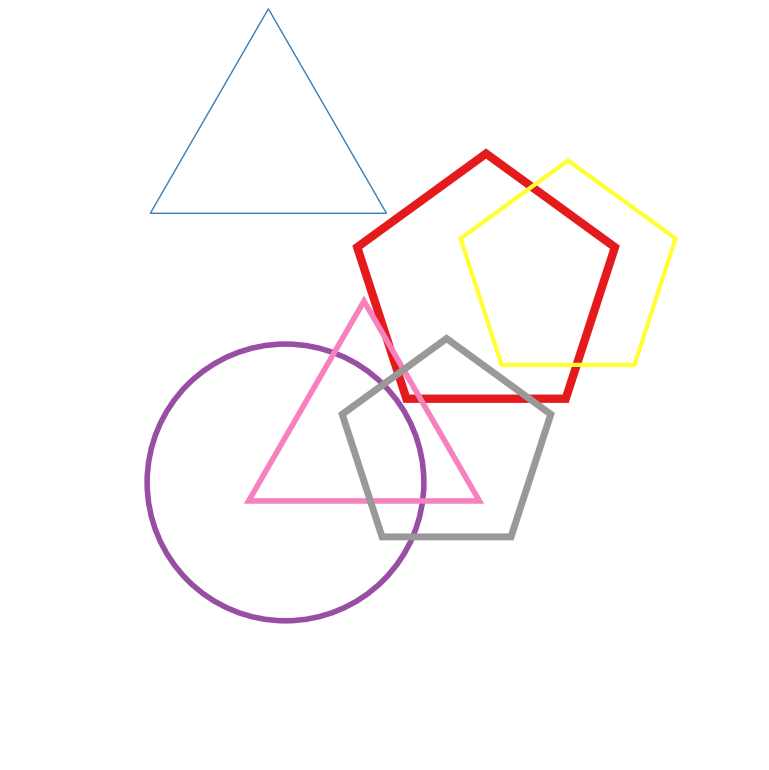[{"shape": "pentagon", "thickness": 3, "radius": 0.88, "center": [0.631, 0.625]}, {"shape": "triangle", "thickness": 0.5, "radius": 0.89, "center": [0.349, 0.812]}, {"shape": "circle", "thickness": 2, "radius": 0.9, "center": [0.371, 0.373]}, {"shape": "pentagon", "thickness": 1.5, "radius": 0.73, "center": [0.738, 0.645]}, {"shape": "triangle", "thickness": 2, "radius": 0.87, "center": [0.473, 0.436]}, {"shape": "pentagon", "thickness": 2.5, "radius": 0.71, "center": [0.58, 0.418]}]